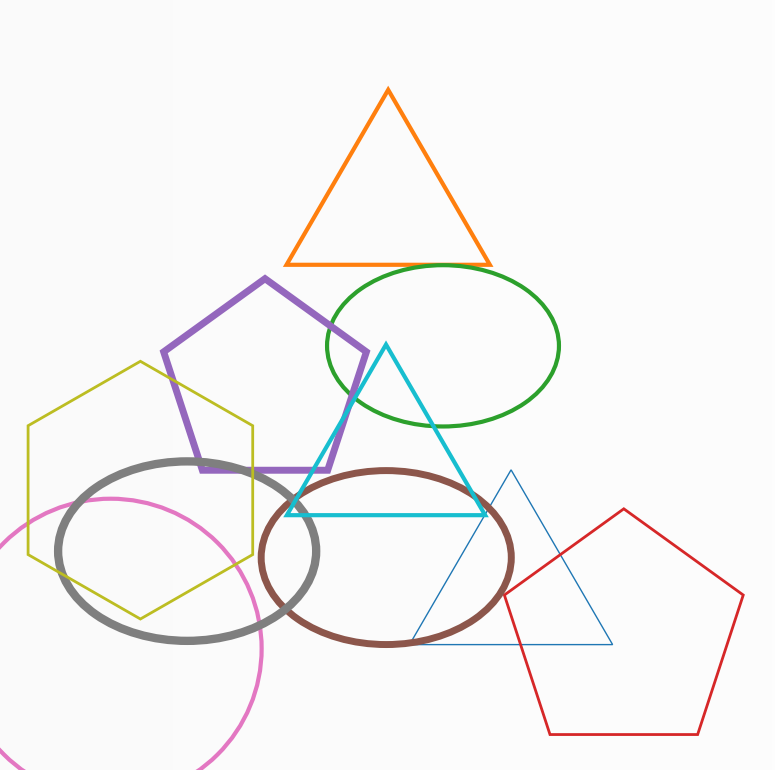[{"shape": "triangle", "thickness": 0.5, "radius": 0.76, "center": [0.659, 0.238]}, {"shape": "triangle", "thickness": 1.5, "radius": 0.76, "center": [0.501, 0.732]}, {"shape": "oval", "thickness": 1.5, "radius": 0.75, "center": [0.572, 0.551]}, {"shape": "pentagon", "thickness": 1, "radius": 0.81, "center": [0.805, 0.177]}, {"shape": "pentagon", "thickness": 2.5, "radius": 0.69, "center": [0.342, 0.501]}, {"shape": "oval", "thickness": 2.5, "radius": 0.81, "center": [0.498, 0.276]}, {"shape": "circle", "thickness": 1.5, "radius": 0.97, "center": [0.143, 0.158]}, {"shape": "oval", "thickness": 3, "radius": 0.83, "center": [0.241, 0.284]}, {"shape": "hexagon", "thickness": 1, "radius": 0.84, "center": [0.181, 0.363]}, {"shape": "triangle", "thickness": 1.5, "radius": 0.74, "center": [0.498, 0.405]}]